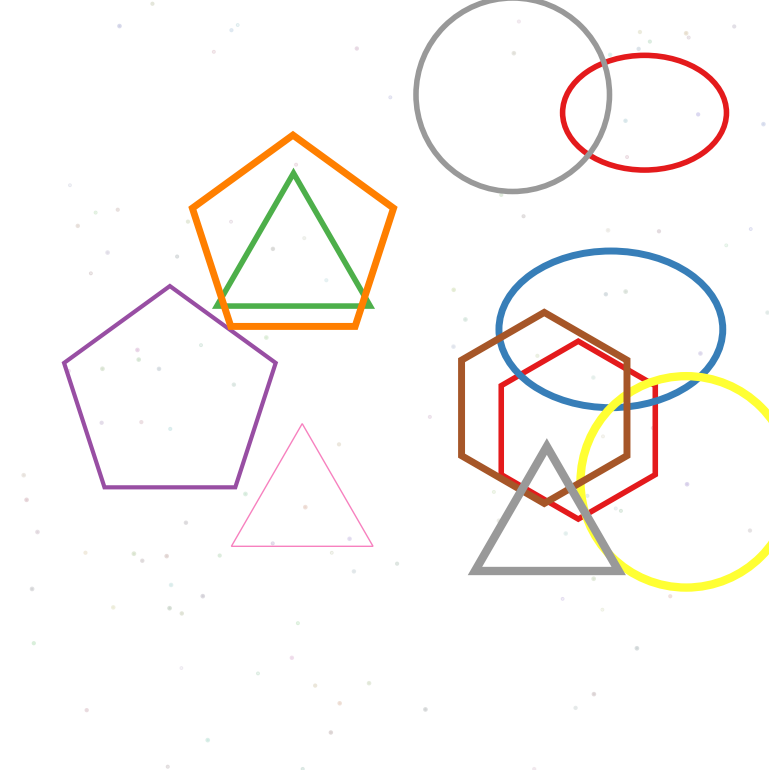[{"shape": "oval", "thickness": 2, "radius": 0.53, "center": [0.837, 0.854]}, {"shape": "hexagon", "thickness": 2, "radius": 0.58, "center": [0.751, 0.441]}, {"shape": "oval", "thickness": 2.5, "radius": 0.73, "center": [0.793, 0.572]}, {"shape": "triangle", "thickness": 2, "radius": 0.58, "center": [0.381, 0.66]}, {"shape": "pentagon", "thickness": 1.5, "radius": 0.72, "center": [0.221, 0.484]}, {"shape": "pentagon", "thickness": 2.5, "radius": 0.69, "center": [0.38, 0.687]}, {"shape": "circle", "thickness": 3, "radius": 0.69, "center": [0.891, 0.374]}, {"shape": "hexagon", "thickness": 2.5, "radius": 0.62, "center": [0.707, 0.47]}, {"shape": "triangle", "thickness": 0.5, "radius": 0.53, "center": [0.392, 0.344]}, {"shape": "triangle", "thickness": 3, "radius": 0.54, "center": [0.71, 0.312]}, {"shape": "circle", "thickness": 2, "radius": 0.63, "center": [0.666, 0.877]}]